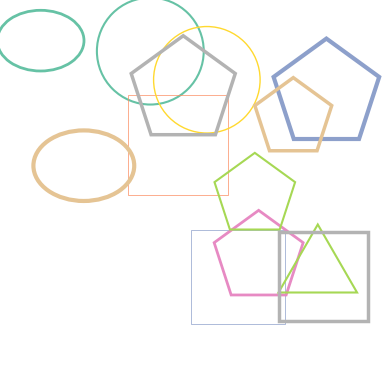[{"shape": "oval", "thickness": 2, "radius": 0.56, "center": [0.106, 0.894]}, {"shape": "circle", "thickness": 1.5, "radius": 0.69, "center": [0.39, 0.867]}, {"shape": "square", "thickness": 0.5, "radius": 0.65, "center": [0.462, 0.624]}, {"shape": "pentagon", "thickness": 3, "radius": 0.72, "center": [0.848, 0.756]}, {"shape": "square", "thickness": 0.5, "radius": 0.61, "center": [0.618, 0.281]}, {"shape": "pentagon", "thickness": 2, "radius": 0.61, "center": [0.672, 0.332]}, {"shape": "triangle", "thickness": 1.5, "radius": 0.59, "center": [0.825, 0.299]}, {"shape": "pentagon", "thickness": 1.5, "radius": 0.55, "center": [0.662, 0.493]}, {"shape": "circle", "thickness": 1, "radius": 0.69, "center": [0.537, 0.793]}, {"shape": "oval", "thickness": 3, "radius": 0.65, "center": [0.218, 0.57]}, {"shape": "pentagon", "thickness": 2.5, "radius": 0.52, "center": [0.762, 0.693]}, {"shape": "square", "thickness": 2.5, "radius": 0.58, "center": [0.84, 0.282]}, {"shape": "pentagon", "thickness": 2.5, "radius": 0.71, "center": [0.476, 0.765]}]